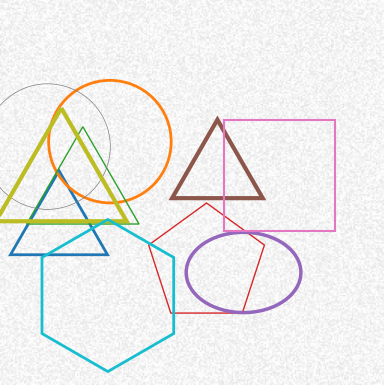[{"shape": "triangle", "thickness": 2, "radius": 0.73, "center": [0.153, 0.411]}, {"shape": "circle", "thickness": 2, "radius": 0.8, "center": [0.285, 0.632]}, {"shape": "triangle", "thickness": 1, "radius": 0.84, "center": [0.215, 0.502]}, {"shape": "pentagon", "thickness": 1, "radius": 0.79, "center": [0.536, 0.315]}, {"shape": "oval", "thickness": 2.5, "radius": 0.74, "center": [0.633, 0.292]}, {"shape": "triangle", "thickness": 3, "radius": 0.68, "center": [0.565, 0.553]}, {"shape": "square", "thickness": 1.5, "radius": 0.72, "center": [0.725, 0.545]}, {"shape": "circle", "thickness": 0.5, "radius": 0.82, "center": [0.123, 0.619]}, {"shape": "triangle", "thickness": 3, "radius": 0.98, "center": [0.159, 0.523]}, {"shape": "hexagon", "thickness": 2, "radius": 0.99, "center": [0.28, 0.232]}]